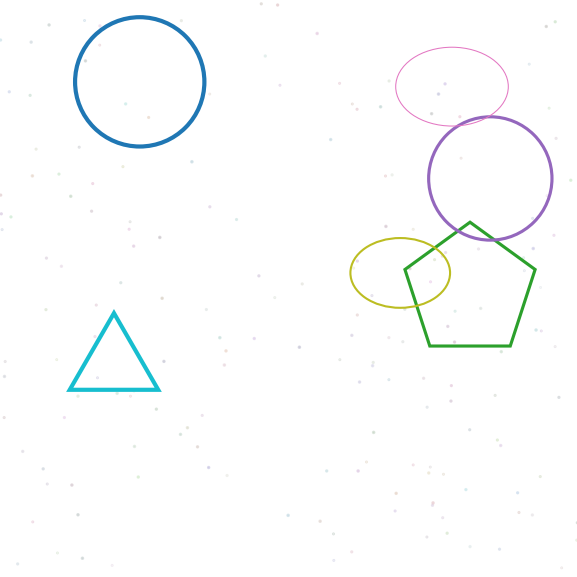[{"shape": "circle", "thickness": 2, "radius": 0.56, "center": [0.242, 0.857]}, {"shape": "pentagon", "thickness": 1.5, "radius": 0.59, "center": [0.814, 0.496]}, {"shape": "circle", "thickness": 1.5, "radius": 0.53, "center": [0.849, 0.69]}, {"shape": "oval", "thickness": 0.5, "radius": 0.49, "center": [0.783, 0.849]}, {"shape": "oval", "thickness": 1, "radius": 0.43, "center": [0.693, 0.527]}, {"shape": "triangle", "thickness": 2, "radius": 0.44, "center": [0.197, 0.368]}]